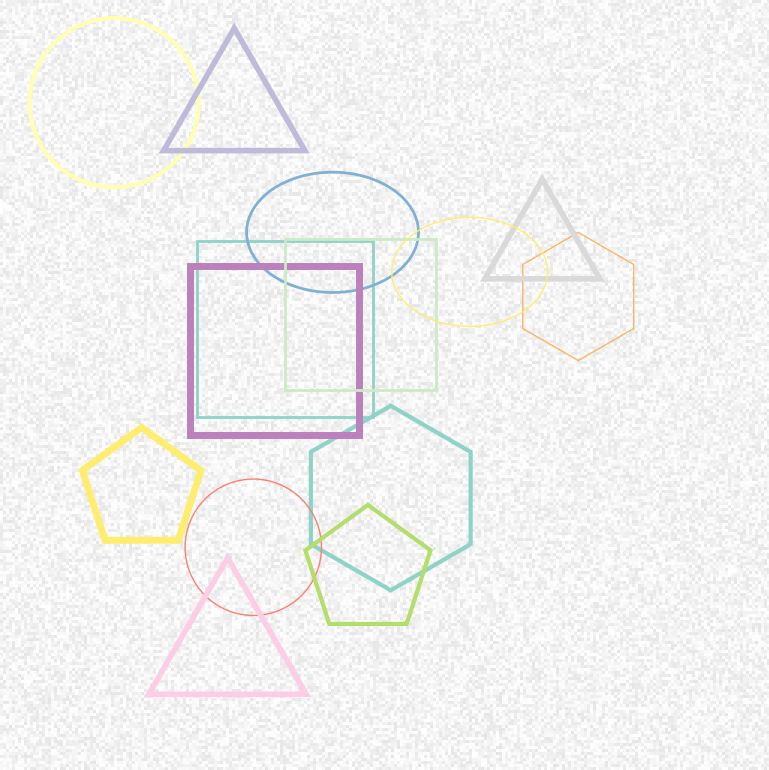[{"shape": "hexagon", "thickness": 1.5, "radius": 0.6, "center": [0.507, 0.353]}, {"shape": "square", "thickness": 1, "radius": 0.57, "center": [0.37, 0.573]}, {"shape": "circle", "thickness": 1.5, "radius": 0.55, "center": [0.148, 0.867]}, {"shape": "triangle", "thickness": 2, "radius": 0.53, "center": [0.304, 0.857]}, {"shape": "circle", "thickness": 0.5, "radius": 0.44, "center": [0.329, 0.289]}, {"shape": "oval", "thickness": 1, "radius": 0.56, "center": [0.432, 0.698]}, {"shape": "hexagon", "thickness": 0.5, "radius": 0.42, "center": [0.751, 0.615]}, {"shape": "pentagon", "thickness": 1.5, "radius": 0.43, "center": [0.478, 0.259]}, {"shape": "triangle", "thickness": 2, "radius": 0.59, "center": [0.296, 0.157]}, {"shape": "triangle", "thickness": 2, "radius": 0.43, "center": [0.704, 0.681]}, {"shape": "square", "thickness": 2.5, "radius": 0.55, "center": [0.356, 0.545]}, {"shape": "square", "thickness": 1, "radius": 0.49, "center": [0.468, 0.591]}, {"shape": "oval", "thickness": 0.5, "radius": 0.51, "center": [0.61, 0.647]}, {"shape": "pentagon", "thickness": 2.5, "radius": 0.4, "center": [0.184, 0.364]}]